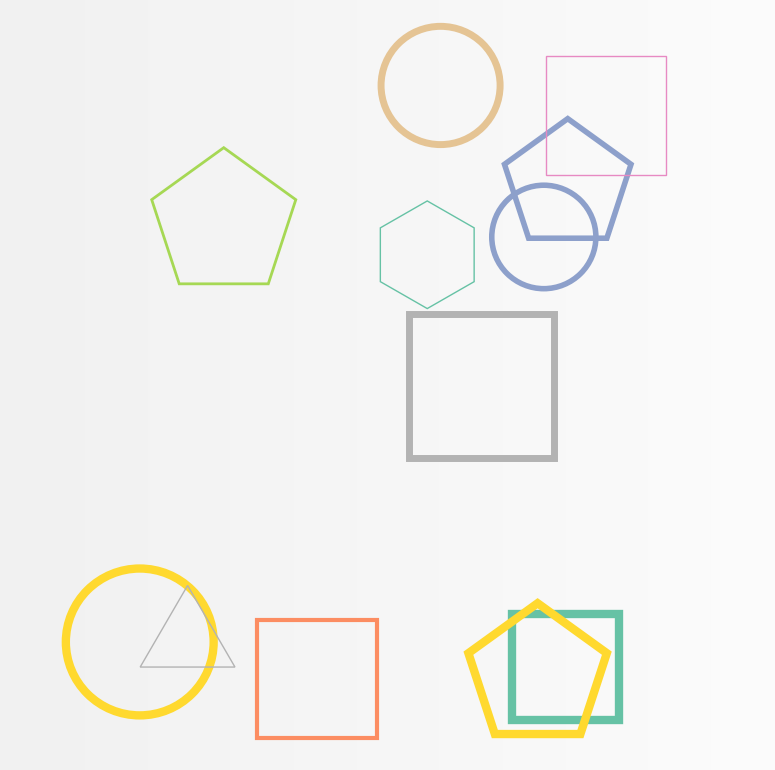[{"shape": "hexagon", "thickness": 0.5, "radius": 0.35, "center": [0.551, 0.669]}, {"shape": "square", "thickness": 3, "radius": 0.35, "center": [0.73, 0.134]}, {"shape": "square", "thickness": 1.5, "radius": 0.38, "center": [0.409, 0.118]}, {"shape": "circle", "thickness": 2, "radius": 0.34, "center": [0.702, 0.692]}, {"shape": "pentagon", "thickness": 2, "radius": 0.43, "center": [0.733, 0.76]}, {"shape": "square", "thickness": 0.5, "radius": 0.39, "center": [0.781, 0.85]}, {"shape": "pentagon", "thickness": 1, "radius": 0.49, "center": [0.289, 0.71]}, {"shape": "pentagon", "thickness": 3, "radius": 0.47, "center": [0.694, 0.123]}, {"shape": "circle", "thickness": 3, "radius": 0.48, "center": [0.18, 0.166]}, {"shape": "circle", "thickness": 2.5, "radius": 0.38, "center": [0.568, 0.889]}, {"shape": "triangle", "thickness": 0.5, "radius": 0.35, "center": [0.242, 0.169]}, {"shape": "square", "thickness": 2.5, "radius": 0.47, "center": [0.621, 0.499]}]